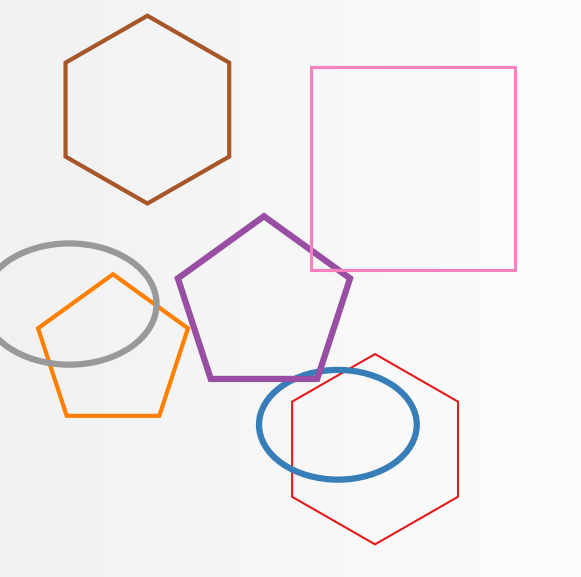[{"shape": "hexagon", "thickness": 1, "radius": 0.82, "center": [0.645, 0.221]}, {"shape": "oval", "thickness": 3, "radius": 0.68, "center": [0.581, 0.264]}, {"shape": "pentagon", "thickness": 3, "radius": 0.78, "center": [0.454, 0.469]}, {"shape": "pentagon", "thickness": 2, "radius": 0.68, "center": [0.194, 0.389]}, {"shape": "hexagon", "thickness": 2, "radius": 0.81, "center": [0.254, 0.809]}, {"shape": "square", "thickness": 1.5, "radius": 0.88, "center": [0.711, 0.707]}, {"shape": "oval", "thickness": 3, "radius": 0.75, "center": [0.119, 0.473]}]